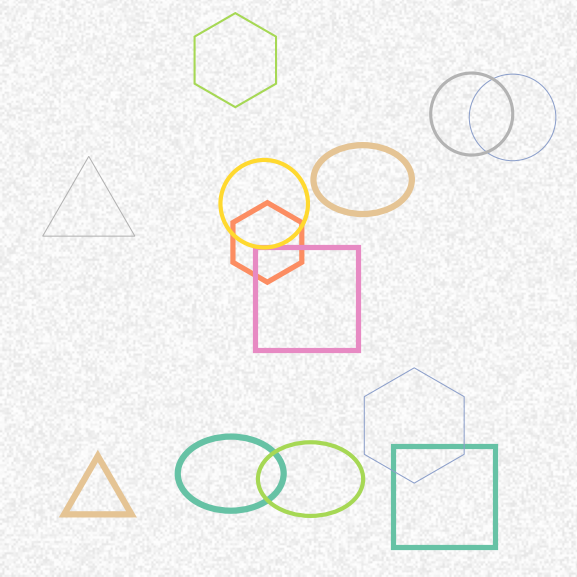[{"shape": "oval", "thickness": 3, "radius": 0.46, "center": [0.399, 0.179]}, {"shape": "square", "thickness": 2.5, "radius": 0.44, "center": [0.769, 0.14]}, {"shape": "hexagon", "thickness": 2.5, "radius": 0.34, "center": [0.463, 0.579]}, {"shape": "circle", "thickness": 0.5, "radius": 0.37, "center": [0.888, 0.796]}, {"shape": "hexagon", "thickness": 0.5, "radius": 0.5, "center": [0.717, 0.262]}, {"shape": "square", "thickness": 2.5, "radius": 0.45, "center": [0.53, 0.482]}, {"shape": "hexagon", "thickness": 1, "radius": 0.41, "center": [0.407, 0.895]}, {"shape": "oval", "thickness": 2, "radius": 0.46, "center": [0.538, 0.17]}, {"shape": "circle", "thickness": 2, "radius": 0.38, "center": [0.458, 0.646]}, {"shape": "triangle", "thickness": 3, "radius": 0.34, "center": [0.169, 0.142]}, {"shape": "oval", "thickness": 3, "radius": 0.43, "center": [0.628, 0.688]}, {"shape": "triangle", "thickness": 0.5, "radius": 0.46, "center": [0.154, 0.636]}, {"shape": "circle", "thickness": 1.5, "radius": 0.36, "center": [0.817, 0.802]}]